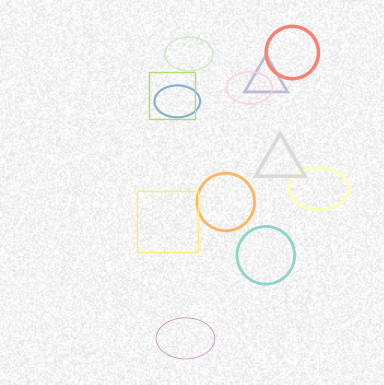[{"shape": "circle", "thickness": 2, "radius": 0.37, "center": [0.69, 0.337]}, {"shape": "oval", "thickness": 2, "radius": 0.39, "center": [0.828, 0.51]}, {"shape": "triangle", "thickness": 2, "radius": 0.32, "center": [0.691, 0.793]}, {"shape": "circle", "thickness": 2.5, "radius": 0.34, "center": [0.759, 0.864]}, {"shape": "oval", "thickness": 1.5, "radius": 0.3, "center": [0.461, 0.737]}, {"shape": "circle", "thickness": 2, "radius": 0.37, "center": [0.586, 0.475]}, {"shape": "square", "thickness": 1, "radius": 0.3, "center": [0.447, 0.751]}, {"shape": "oval", "thickness": 1, "radius": 0.3, "center": [0.648, 0.772]}, {"shape": "triangle", "thickness": 2.5, "radius": 0.37, "center": [0.728, 0.579]}, {"shape": "oval", "thickness": 0.5, "radius": 0.38, "center": [0.482, 0.121]}, {"shape": "oval", "thickness": 1, "radius": 0.31, "center": [0.491, 0.86]}, {"shape": "square", "thickness": 1, "radius": 0.39, "center": [0.436, 0.425]}]